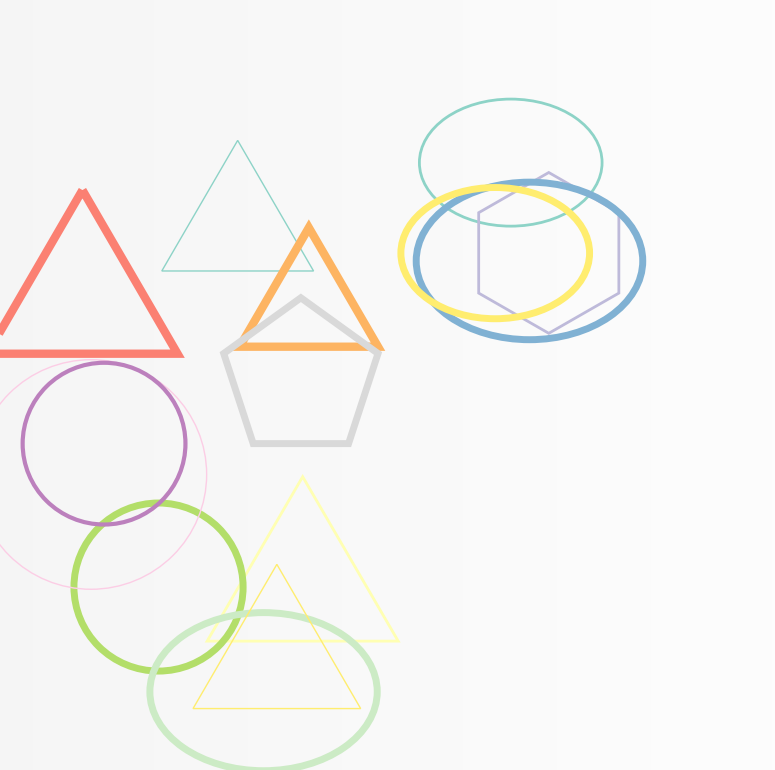[{"shape": "oval", "thickness": 1, "radius": 0.59, "center": [0.659, 0.789]}, {"shape": "triangle", "thickness": 0.5, "radius": 0.57, "center": [0.307, 0.705]}, {"shape": "triangle", "thickness": 1, "radius": 0.71, "center": [0.391, 0.239]}, {"shape": "hexagon", "thickness": 1, "radius": 0.52, "center": [0.708, 0.672]}, {"shape": "triangle", "thickness": 3, "radius": 0.71, "center": [0.106, 0.611]}, {"shape": "oval", "thickness": 2.5, "radius": 0.73, "center": [0.683, 0.661]}, {"shape": "triangle", "thickness": 3, "radius": 0.52, "center": [0.399, 0.601]}, {"shape": "circle", "thickness": 2.5, "radius": 0.55, "center": [0.205, 0.238]}, {"shape": "circle", "thickness": 0.5, "radius": 0.75, "center": [0.118, 0.384]}, {"shape": "pentagon", "thickness": 2.5, "radius": 0.52, "center": [0.388, 0.509]}, {"shape": "circle", "thickness": 1.5, "radius": 0.53, "center": [0.134, 0.424]}, {"shape": "oval", "thickness": 2.5, "radius": 0.73, "center": [0.34, 0.102]}, {"shape": "oval", "thickness": 2.5, "radius": 0.61, "center": [0.639, 0.671]}, {"shape": "triangle", "thickness": 0.5, "radius": 0.62, "center": [0.357, 0.142]}]